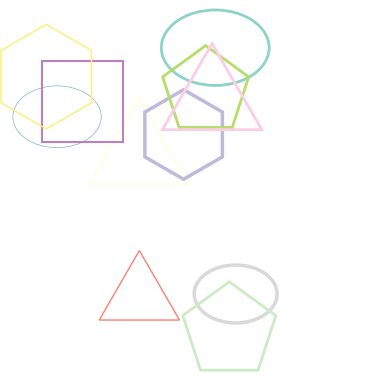[{"shape": "oval", "thickness": 2, "radius": 0.7, "center": [0.559, 0.876]}, {"shape": "triangle", "thickness": 0.5, "radius": 0.75, "center": [0.36, 0.596]}, {"shape": "hexagon", "thickness": 2.5, "radius": 0.58, "center": [0.477, 0.651]}, {"shape": "triangle", "thickness": 1, "radius": 0.6, "center": [0.362, 0.229]}, {"shape": "oval", "thickness": 0.5, "radius": 0.57, "center": [0.148, 0.697]}, {"shape": "pentagon", "thickness": 2, "radius": 0.59, "center": [0.534, 0.764]}, {"shape": "triangle", "thickness": 2, "radius": 0.75, "center": [0.551, 0.738]}, {"shape": "oval", "thickness": 2.5, "radius": 0.54, "center": [0.612, 0.236]}, {"shape": "square", "thickness": 1.5, "radius": 0.53, "center": [0.214, 0.736]}, {"shape": "pentagon", "thickness": 2, "radius": 0.63, "center": [0.596, 0.141]}, {"shape": "hexagon", "thickness": 1, "radius": 0.68, "center": [0.12, 0.801]}]